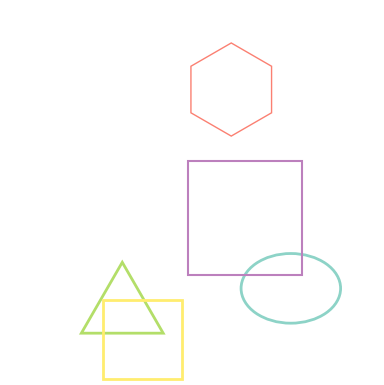[{"shape": "oval", "thickness": 2, "radius": 0.65, "center": [0.755, 0.251]}, {"shape": "hexagon", "thickness": 1, "radius": 0.6, "center": [0.601, 0.767]}, {"shape": "triangle", "thickness": 2, "radius": 0.61, "center": [0.318, 0.196]}, {"shape": "square", "thickness": 1.5, "radius": 0.74, "center": [0.636, 0.434]}, {"shape": "square", "thickness": 2, "radius": 0.51, "center": [0.37, 0.118]}]